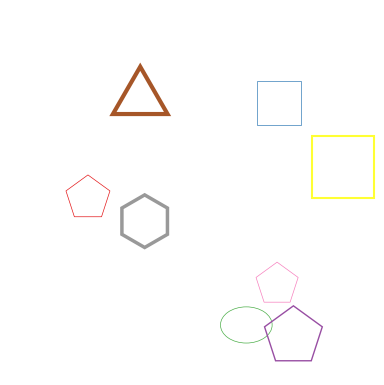[{"shape": "pentagon", "thickness": 0.5, "radius": 0.3, "center": [0.228, 0.486]}, {"shape": "square", "thickness": 0.5, "radius": 0.29, "center": [0.726, 0.732]}, {"shape": "oval", "thickness": 0.5, "radius": 0.34, "center": [0.64, 0.156]}, {"shape": "pentagon", "thickness": 1, "radius": 0.39, "center": [0.762, 0.127]}, {"shape": "square", "thickness": 1.5, "radius": 0.41, "center": [0.891, 0.566]}, {"shape": "triangle", "thickness": 3, "radius": 0.41, "center": [0.364, 0.745]}, {"shape": "pentagon", "thickness": 0.5, "radius": 0.29, "center": [0.72, 0.262]}, {"shape": "hexagon", "thickness": 2.5, "radius": 0.34, "center": [0.376, 0.425]}]